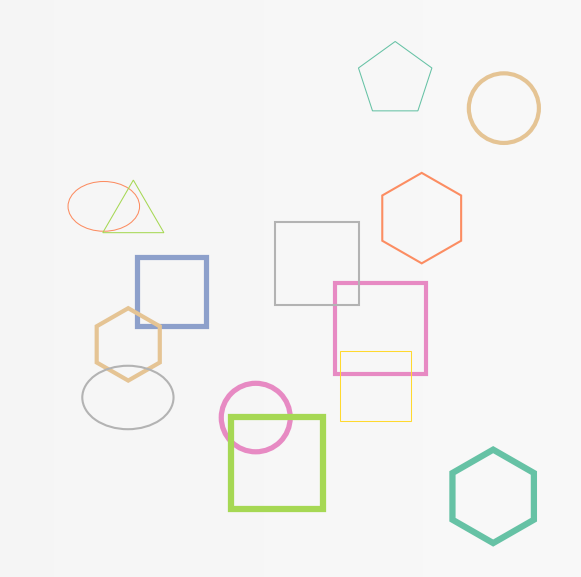[{"shape": "hexagon", "thickness": 3, "radius": 0.4, "center": [0.848, 0.14]}, {"shape": "pentagon", "thickness": 0.5, "radius": 0.33, "center": [0.68, 0.861]}, {"shape": "hexagon", "thickness": 1, "radius": 0.39, "center": [0.726, 0.621]}, {"shape": "oval", "thickness": 0.5, "radius": 0.31, "center": [0.179, 0.642]}, {"shape": "square", "thickness": 2.5, "radius": 0.3, "center": [0.295, 0.494]}, {"shape": "square", "thickness": 2, "radius": 0.39, "center": [0.655, 0.431]}, {"shape": "circle", "thickness": 2.5, "radius": 0.3, "center": [0.44, 0.276]}, {"shape": "triangle", "thickness": 0.5, "radius": 0.3, "center": [0.229, 0.627]}, {"shape": "square", "thickness": 3, "radius": 0.4, "center": [0.477, 0.197]}, {"shape": "square", "thickness": 0.5, "radius": 0.31, "center": [0.646, 0.331]}, {"shape": "hexagon", "thickness": 2, "radius": 0.31, "center": [0.221, 0.403]}, {"shape": "circle", "thickness": 2, "radius": 0.3, "center": [0.867, 0.812]}, {"shape": "square", "thickness": 1, "radius": 0.36, "center": [0.546, 0.543]}, {"shape": "oval", "thickness": 1, "radius": 0.39, "center": [0.22, 0.311]}]